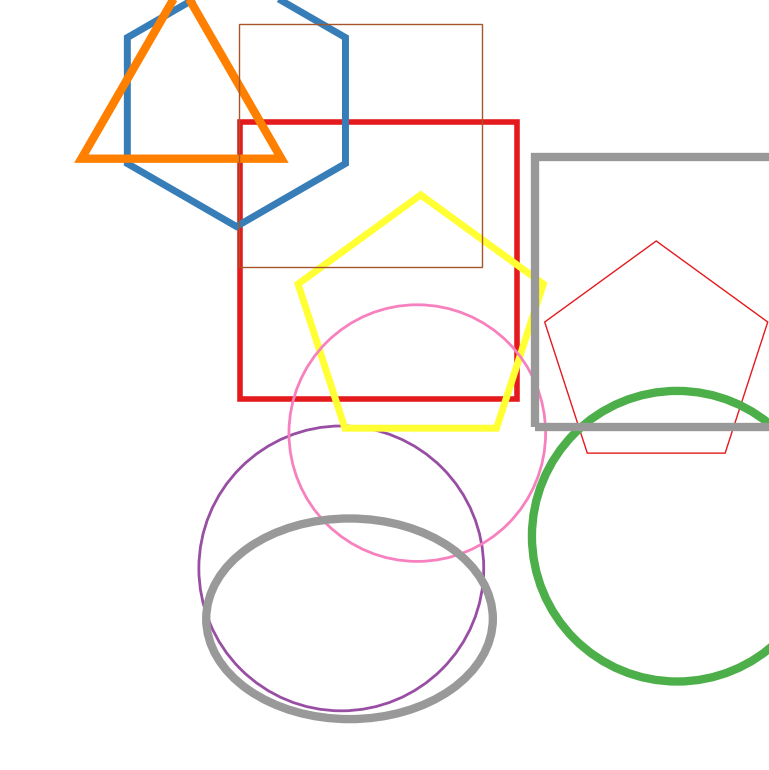[{"shape": "square", "thickness": 2, "radius": 0.9, "center": [0.492, 0.662]}, {"shape": "pentagon", "thickness": 0.5, "radius": 0.76, "center": [0.852, 0.535]}, {"shape": "hexagon", "thickness": 2.5, "radius": 0.82, "center": [0.307, 0.869]}, {"shape": "circle", "thickness": 3, "radius": 0.94, "center": [0.88, 0.304]}, {"shape": "circle", "thickness": 1, "radius": 0.92, "center": [0.443, 0.262]}, {"shape": "triangle", "thickness": 3, "radius": 0.75, "center": [0.236, 0.869]}, {"shape": "pentagon", "thickness": 2.5, "radius": 0.84, "center": [0.546, 0.579]}, {"shape": "square", "thickness": 0.5, "radius": 0.79, "center": [0.468, 0.811]}, {"shape": "circle", "thickness": 1, "radius": 0.83, "center": [0.542, 0.438]}, {"shape": "oval", "thickness": 3, "radius": 0.93, "center": [0.454, 0.196]}, {"shape": "square", "thickness": 3, "radius": 0.88, "center": [0.87, 0.621]}]